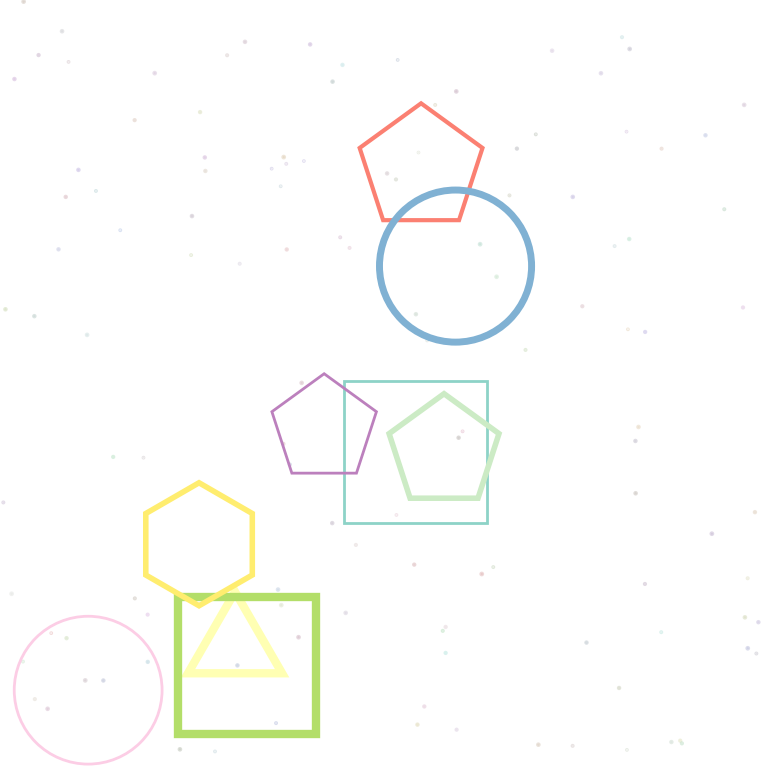[{"shape": "square", "thickness": 1, "radius": 0.46, "center": [0.54, 0.413]}, {"shape": "triangle", "thickness": 3, "radius": 0.35, "center": [0.305, 0.161]}, {"shape": "pentagon", "thickness": 1.5, "radius": 0.42, "center": [0.547, 0.782]}, {"shape": "circle", "thickness": 2.5, "radius": 0.49, "center": [0.592, 0.654]}, {"shape": "square", "thickness": 3, "radius": 0.45, "center": [0.32, 0.136]}, {"shape": "circle", "thickness": 1, "radius": 0.48, "center": [0.114, 0.104]}, {"shape": "pentagon", "thickness": 1, "radius": 0.36, "center": [0.421, 0.443]}, {"shape": "pentagon", "thickness": 2, "radius": 0.38, "center": [0.577, 0.414]}, {"shape": "hexagon", "thickness": 2, "radius": 0.4, "center": [0.258, 0.293]}]